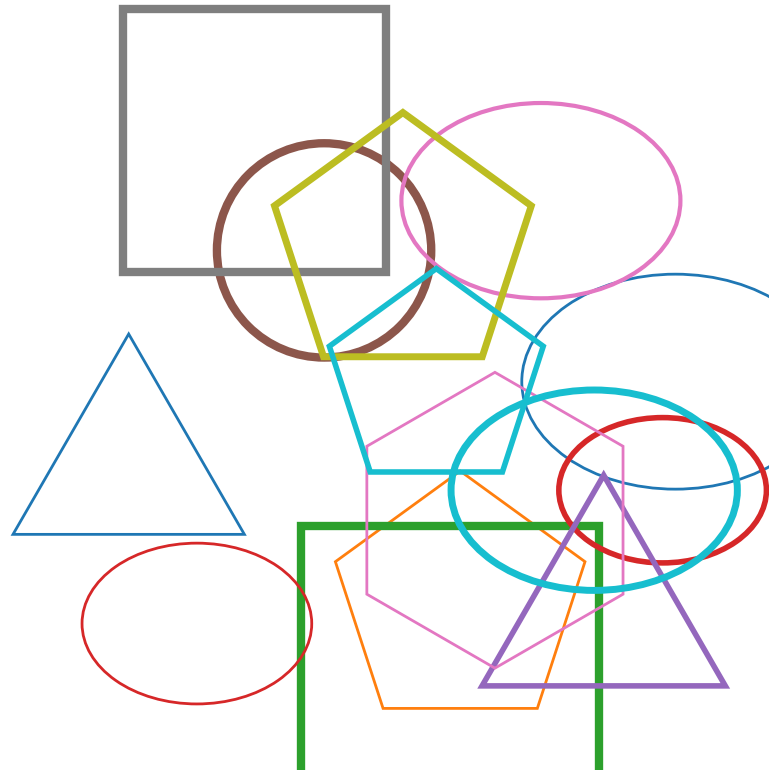[{"shape": "oval", "thickness": 1, "radius": 1.0, "center": [0.877, 0.504]}, {"shape": "triangle", "thickness": 1, "radius": 0.87, "center": [0.167, 0.393]}, {"shape": "pentagon", "thickness": 1, "radius": 0.85, "center": [0.598, 0.218]}, {"shape": "square", "thickness": 3, "radius": 0.96, "center": [0.584, 0.124]}, {"shape": "oval", "thickness": 2, "radius": 0.67, "center": [0.861, 0.363]}, {"shape": "oval", "thickness": 1, "radius": 0.75, "center": [0.256, 0.19]}, {"shape": "triangle", "thickness": 2, "radius": 0.91, "center": [0.784, 0.2]}, {"shape": "circle", "thickness": 3, "radius": 0.7, "center": [0.421, 0.675]}, {"shape": "oval", "thickness": 1.5, "radius": 0.91, "center": [0.702, 0.739]}, {"shape": "hexagon", "thickness": 1, "radius": 0.96, "center": [0.643, 0.324]}, {"shape": "square", "thickness": 3, "radius": 0.85, "center": [0.33, 0.818]}, {"shape": "pentagon", "thickness": 2.5, "radius": 0.88, "center": [0.523, 0.679]}, {"shape": "pentagon", "thickness": 2, "radius": 0.73, "center": [0.567, 0.505]}, {"shape": "oval", "thickness": 2.5, "radius": 0.93, "center": [0.772, 0.363]}]